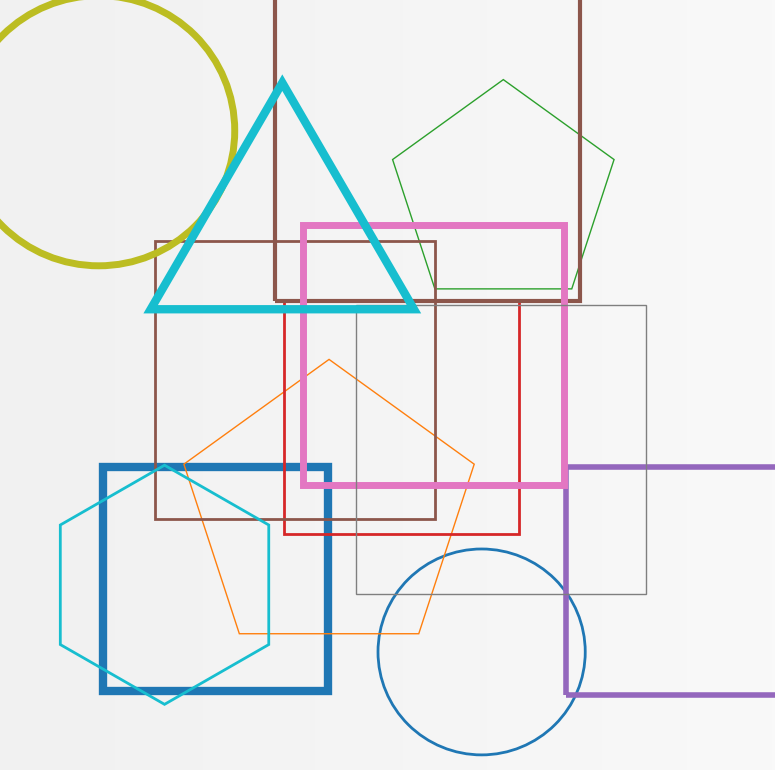[{"shape": "square", "thickness": 3, "radius": 0.73, "center": [0.278, 0.248]}, {"shape": "circle", "thickness": 1, "radius": 0.67, "center": [0.621, 0.153]}, {"shape": "pentagon", "thickness": 0.5, "radius": 0.98, "center": [0.425, 0.336]}, {"shape": "pentagon", "thickness": 0.5, "radius": 0.75, "center": [0.649, 0.746]}, {"shape": "square", "thickness": 1, "radius": 0.76, "center": [0.518, 0.458]}, {"shape": "square", "thickness": 2, "radius": 0.74, "center": [0.878, 0.246]}, {"shape": "square", "thickness": 1.5, "radius": 0.98, "center": [0.552, 0.806]}, {"shape": "square", "thickness": 1, "radius": 0.9, "center": [0.381, 0.507]}, {"shape": "square", "thickness": 2.5, "radius": 0.84, "center": [0.559, 0.539]}, {"shape": "square", "thickness": 0.5, "radius": 0.94, "center": [0.646, 0.416]}, {"shape": "circle", "thickness": 2.5, "radius": 0.88, "center": [0.127, 0.83]}, {"shape": "triangle", "thickness": 3, "radius": 0.98, "center": [0.364, 0.696]}, {"shape": "hexagon", "thickness": 1, "radius": 0.78, "center": [0.212, 0.241]}]